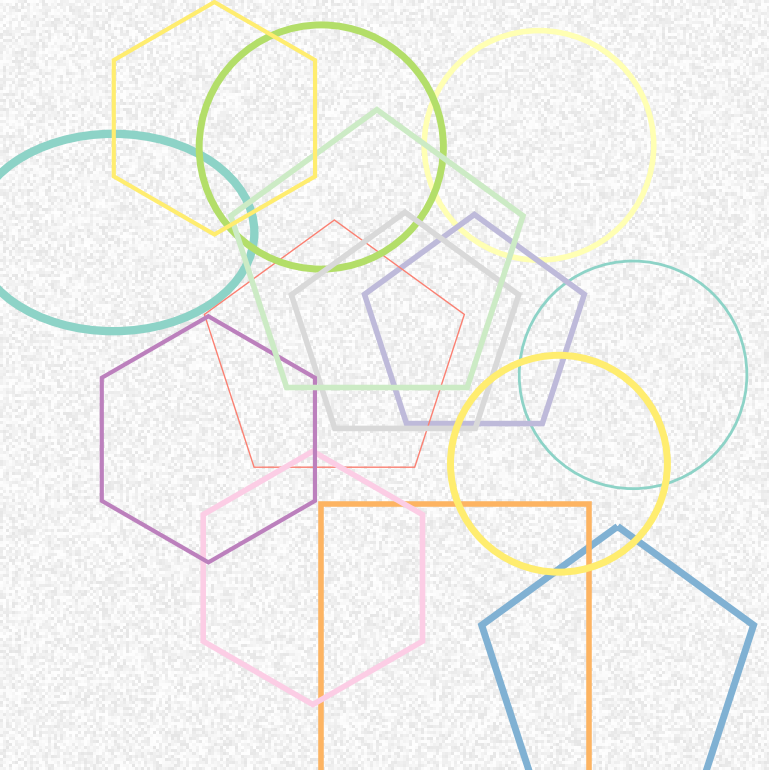[{"shape": "circle", "thickness": 1, "radius": 0.74, "center": [0.822, 0.513]}, {"shape": "oval", "thickness": 3, "radius": 0.92, "center": [0.147, 0.698]}, {"shape": "circle", "thickness": 2, "radius": 0.75, "center": [0.7, 0.811]}, {"shape": "pentagon", "thickness": 2, "radius": 0.75, "center": [0.616, 0.571]}, {"shape": "pentagon", "thickness": 0.5, "radius": 0.89, "center": [0.434, 0.537]}, {"shape": "pentagon", "thickness": 2.5, "radius": 0.93, "center": [0.802, 0.131]}, {"shape": "square", "thickness": 2, "radius": 0.87, "center": [0.591, 0.172]}, {"shape": "circle", "thickness": 2.5, "radius": 0.79, "center": [0.417, 0.809]}, {"shape": "hexagon", "thickness": 2, "radius": 0.82, "center": [0.406, 0.249]}, {"shape": "pentagon", "thickness": 2, "radius": 0.78, "center": [0.526, 0.569]}, {"shape": "hexagon", "thickness": 1.5, "radius": 0.8, "center": [0.271, 0.429]}, {"shape": "pentagon", "thickness": 2, "radius": 1.0, "center": [0.49, 0.658]}, {"shape": "hexagon", "thickness": 1.5, "radius": 0.75, "center": [0.278, 0.846]}, {"shape": "circle", "thickness": 2.5, "radius": 0.7, "center": [0.726, 0.398]}]